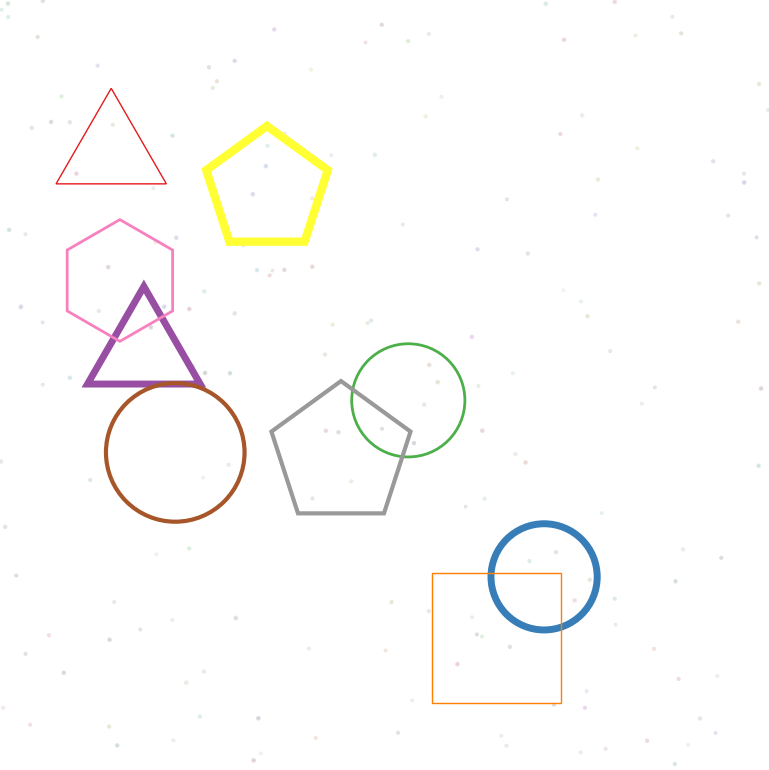[{"shape": "triangle", "thickness": 0.5, "radius": 0.41, "center": [0.144, 0.803]}, {"shape": "circle", "thickness": 2.5, "radius": 0.34, "center": [0.707, 0.251]}, {"shape": "circle", "thickness": 1, "radius": 0.37, "center": [0.53, 0.48]}, {"shape": "triangle", "thickness": 2.5, "radius": 0.42, "center": [0.187, 0.543]}, {"shape": "square", "thickness": 0.5, "radius": 0.42, "center": [0.645, 0.171]}, {"shape": "pentagon", "thickness": 3, "radius": 0.42, "center": [0.347, 0.753]}, {"shape": "circle", "thickness": 1.5, "radius": 0.45, "center": [0.228, 0.412]}, {"shape": "hexagon", "thickness": 1, "radius": 0.4, "center": [0.156, 0.636]}, {"shape": "pentagon", "thickness": 1.5, "radius": 0.47, "center": [0.443, 0.41]}]